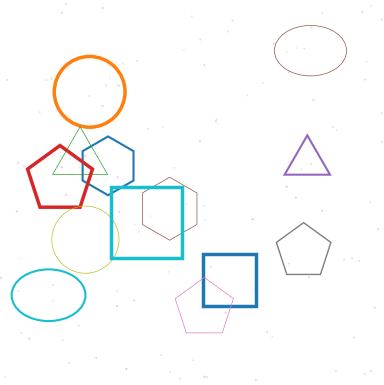[{"shape": "hexagon", "thickness": 1.5, "radius": 0.38, "center": [0.281, 0.569]}, {"shape": "square", "thickness": 2.5, "radius": 0.34, "center": [0.596, 0.272]}, {"shape": "circle", "thickness": 2.5, "radius": 0.46, "center": [0.233, 0.761]}, {"shape": "triangle", "thickness": 0.5, "radius": 0.41, "center": [0.208, 0.588]}, {"shape": "pentagon", "thickness": 2.5, "radius": 0.44, "center": [0.156, 0.533]}, {"shape": "triangle", "thickness": 1.5, "radius": 0.34, "center": [0.798, 0.58]}, {"shape": "oval", "thickness": 0.5, "radius": 0.47, "center": [0.807, 0.868]}, {"shape": "hexagon", "thickness": 0.5, "radius": 0.41, "center": [0.441, 0.458]}, {"shape": "pentagon", "thickness": 0.5, "radius": 0.4, "center": [0.531, 0.2]}, {"shape": "pentagon", "thickness": 1, "radius": 0.37, "center": [0.789, 0.347]}, {"shape": "circle", "thickness": 0.5, "radius": 0.44, "center": [0.222, 0.378]}, {"shape": "oval", "thickness": 1.5, "radius": 0.48, "center": [0.126, 0.233]}, {"shape": "square", "thickness": 2.5, "radius": 0.46, "center": [0.38, 0.421]}]